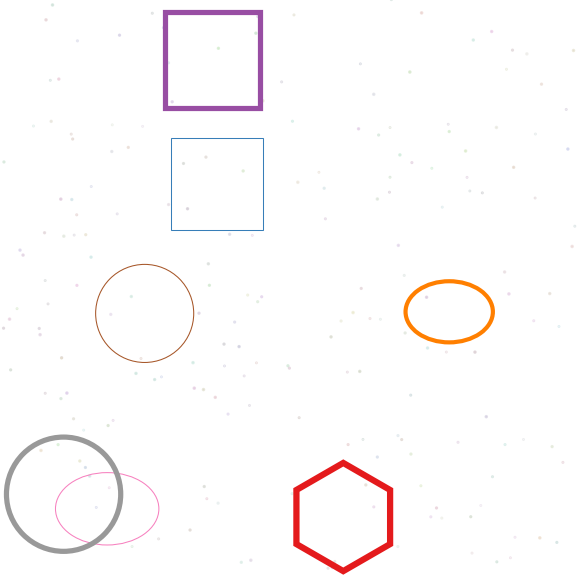[{"shape": "hexagon", "thickness": 3, "radius": 0.47, "center": [0.594, 0.104]}, {"shape": "square", "thickness": 0.5, "radius": 0.4, "center": [0.376, 0.681]}, {"shape": "square", "thickness": 2.5, "radius": 0.42, "center": [0.368, 0.895]}, {"shape": "oval", "thickness": 2, "radius": 0.38, "center": [0.778, 0.459]}, {"shape": "circle", "thickness": 0.5, "radius": 0.42, "center": [0.251, 0.456]}, {"shape": "oval", "thickness": 0.5, "radius": 0.45, "center": [0.186, 0.118]}, {"shape": "circle", "thickness": 2.5, "radius": 0.49, "center": [0.11, 0.143]}]